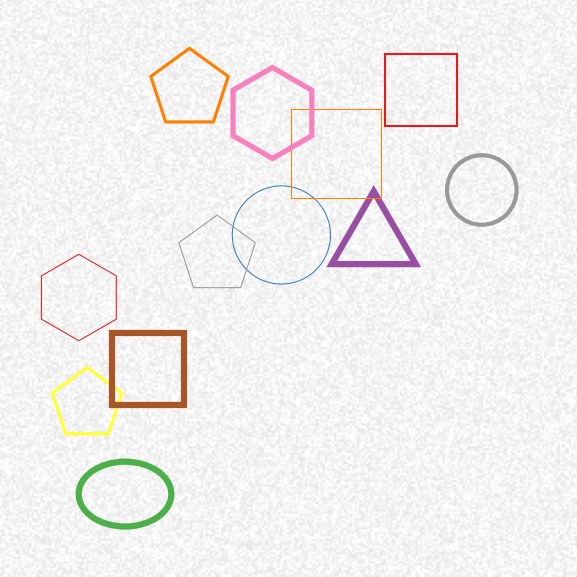[{"shape": "hexagon", "thickness": 0.5, "radius": 0.37, "center": [0.137, 0.484]}, {"shape": "square", "thickness": 1, "radius": 0.31, "center": [0.729, 0.843]}, {"shape": "circle", "thickness": 0.5, "radius": 0.43, "center": [0.487, 0.592]}, {"shape": "oval", "thickness": 3, "radius": 0.4, "center": [0.216, 0.144]}, {"shape": "triangle", "thickness": 3, "radius": 0.42, "center": [0.647, 0.584]}, {"shape": "square", "thickness": 0.5, "radius": 0.39, "center": [0.582, 0.734]}, {"shape": "pentagon", "thickness": 1.5, "radius": 0.35, "center": [0.328, 0.845]}, {"shape": "pentagon", "thickness": 1.5, "radius": 0.32, "center": [0.151, 0.299]}, {"shape": "square", "thickness": 3, "radius": 0.31, "center": [0.256, 0.36]}, {"shape": "hexagon", "thickness": 2.5, "radius": 0.39, "center": [0.472, 0.803]}, {"shape": "circle", "thickness": 2, "radius": 0.3, "center": [0.834, 0.67]}, {"shape": "pentagon", "thickness": 0.5, "radius": 0.35, "center": [0.376, 0.557]}]